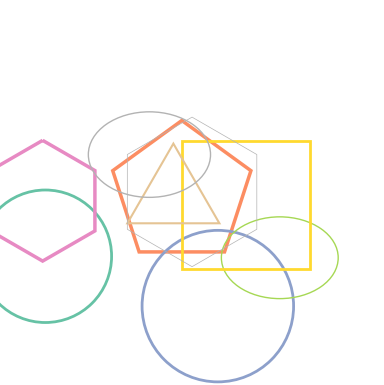[{"shape": "circle", "thickness": 2, "radius": 0.86, "center": [0.118, 0.334]}, {"shape": "pentagon", "thickness": 2.5, "radius": 0.94, "center": [0.472, 0.498]}, {"shape": "circle", "thickness": 2, "radius": 0.98, "center": [0.566, 0.205]}, {"shape": "hexagon", "thickness": 2.5, "radius": 0.78, "center": [0.111, 0.479]}, {"shape": "oval", "thickness": 1, "radius": 0.76, "center": [0.727, 0.331]}, {"shape": "square", "thickness": 2, "radius": 0.83, "center": [0.639, 0.467]}, {"shape": "triangle", "thickness": 1.5, "radius": 0.69, "center": [0.45, 0.489]}, {"shape": "oval", "thickness": 1, "radius": 0.79, "center": [0.388, 0.598]}, {"shape": "hexagon", "thickness": 0.5, "radius": 0.97, "center": [0.499, 0.502]}]